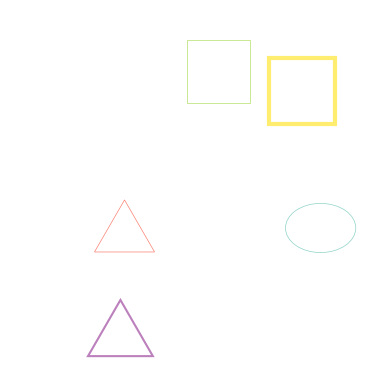[{"shape": "oval", "thickness": 0.5, "radius": 0.46, "center": [0.833, 0.408]}, {"shape": "triangle", "thickness": 0.5, "radius": 0.45, "center": [0.323, 0.391]}, {"shape": "square", "thickness": 0.5, "radius": 0.41, "center": [0.567, 0.814]}, {"shape": "triangle", "thickness": 1.5, "radius": 0.49, "center": [0.313, 0.124]}, {"shape": "square", "thickness": 3, "radius": 0.43, "center": [0.784, 0.764]}]